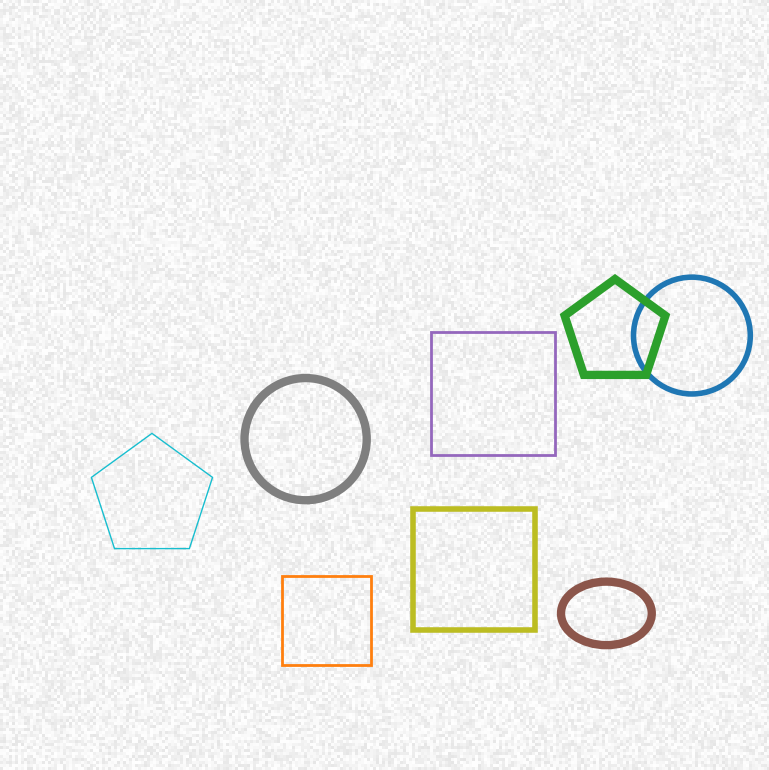[{"shape": "circle", "thickness": 2, "radius": 0.38, "center": [0.899, 0.564]}, {"shape": "square", "thickness": 1, "radius": 0.29, "center": [0.424, 0.194]}, {"shape": "pentagon", "thickness": 3, "radius": 0.34, "center": [0.799, 0.569]}, {"shape": "square", "thickness": 1, "radius": 0.4, "center": [0.64, 0.489]}, {"shape": "oval", "thickness": 3, "radius": 0.29, "center": [0.788, 0.203]}, {"shape": "circle", "thickness": 3, "radius": 0.4, "center": [0.397, 0.43]}, {"shape": "square", "thickness": 2, "radius": 0.39, "center": [0.616, 0.26]}, {"shape": "pentagon", "thickness": 0.5, "radius": 0.41, "center": [0.197, 0.354]}]